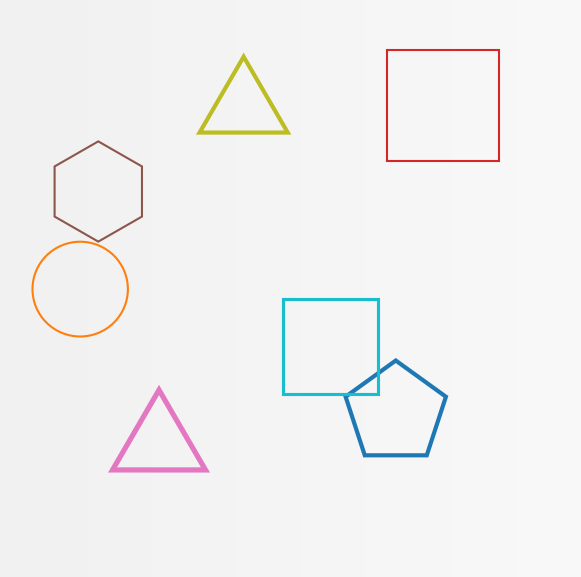[{"shape": "pentagon", "thickness": 2, "radius": 0.45, "center": [0.681, 0.284]}, {"shape": "circle", "thickness": 1, "radius": 0.41, "center": [0.138, 0.499]}, {"shape": "square", "thickness": 1, "radius": 0.48, "center": [0.762, 0.816]}, {"shape": "hexagon", "thickness": 1, "radius": 0.43, "center": [0.169, 0.668]}, {"shape": "triangle", "thickness": 2.5, "radius": 0.46, "center": [0.274, 0.232]}, {"shape": "triangle", "thickness": 2, "radius": 0.44, "center": [0.419, 0.813]}, {"shape": "square", "thickness": 1.5, "radius": 0.41, "center": [0.568, 0.399]}]